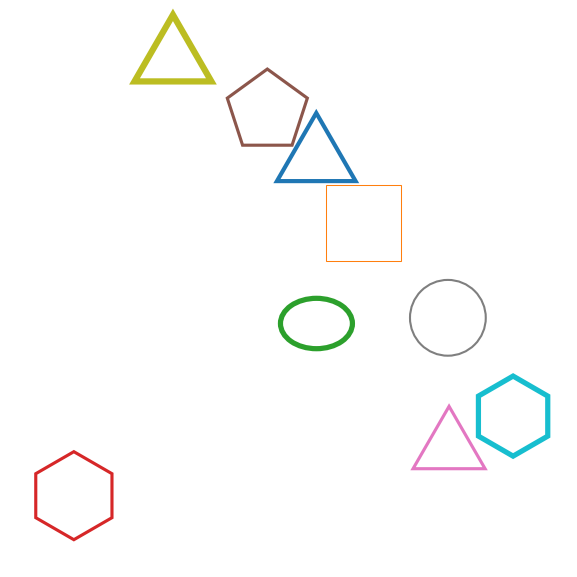[{"shape": "triangle", "thickness": 2, "radius": 0.39, "center": [0.548, 0.725]}, {"shape": "square", "thickness": 0.5, "radius": 0.33, "center": [0.629, 0.614]}, {"shape": "oval", "thickness": 2.5, "radius": 0.31, "center": [0.548, 0.439]}, {"shape": "hexagon", "thickness": 1.5, "radius": 0.38, "center": [0.128, 0.141]}, {"shape": "pentagon", "thickness": 1.5, "radius": 0.36, "center": [0.463, 0.807]}, {"shape": "triangle", "thickness": 1.5, "radius": 0.36, "center": [0.778, 0.224]}, {"shape": "circle", "thickness": 1, "radius": 0.33, "center": [0.776, 0.449]}, {"shape": "triangle", "thickness": 3, "radius": 0.38, "center": [0.299, 0.897]}, {"shape": "hexagon", "thickness": 2.5, "radius": 0.35, "center": [0.888, 0.279]}]